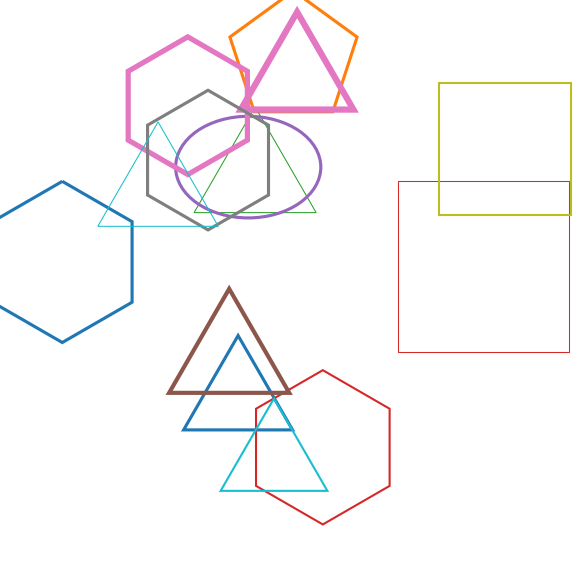[{"shape": "hexagon", "thickness": 1.5, "radius": 0.7, "center": [0.108, 0.546]}, {"shape": "triangle", "thickness": 1.5, "radius": 0.54, "center": [0.412, 0.309]}, {"shape": "pentagon", "thickness": 1.5, "radius": 0.58, "center": [0.508, 0.899]}, {"shape": "triangle", "thickness": 0.5, "radius": 0.61, "center": [0.442, 0.692]}, {"shape": "hexagon", "thickness": 1, "radius": 0.67, "center": [0.559, 0.225]}, {"shape": "square", "thickness": 0.5, "radius": 0.74, "center": [0.837, 0.538]}, {"shape": "oval", "thickness": 1.5, "radius": 0.63, "center": [0.43, 0.71]}, {"shape": "triangle", "thickness": 2, "radius": 0.6, "center": [0.397, 0.379]}, {"shape": "triangle", "thickness": 3, "radius": 0.56, "center": [0.514, 0.866]}, {"shape": "hexagon", "thickness": 2.5, "radius": 0.6, "center": [0.325, 0.816]}, {"shape": "hexagon", "thickness": 1.5, "radius": 0.6, "center": [0.36, 0.722]}, {"shape": "square", "thickness": 1, "radius": 0.57, "center": [0.874, 0.741]}, {"shape": "triangle", "thickness": 0.5, "radius": 0.6, "center": [0.274, 0.667]}, {"shape": "triangle", "thickness": 1, "radius": 0.53, "center": [0.474, 0.203]}]